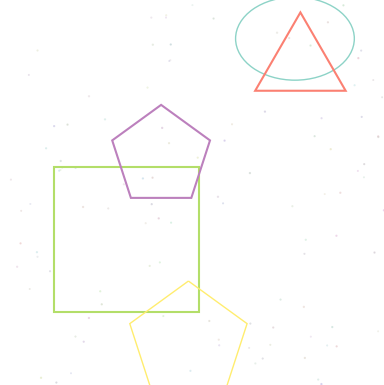[{"shape": "oval", "thickness": 1, "radius": 0.77, "center": [0.766, 0.9]}, {"shape": "triangle", "thickness": 1.5, "radius": 0.68, "center": [0.78, 0.832]}, {"shape": "square", "thickness": 1.5, "radius": 0.95, "center": [0.329, 0.378]}, {"shape": "pentagon", "thickness": 1.5, "radius": 0.67, "center": [0.418, 0.594]}, {"shape": "pentagon", "thickness": 1, "radius": 0.8, "center": [0.489, 0.11]}]